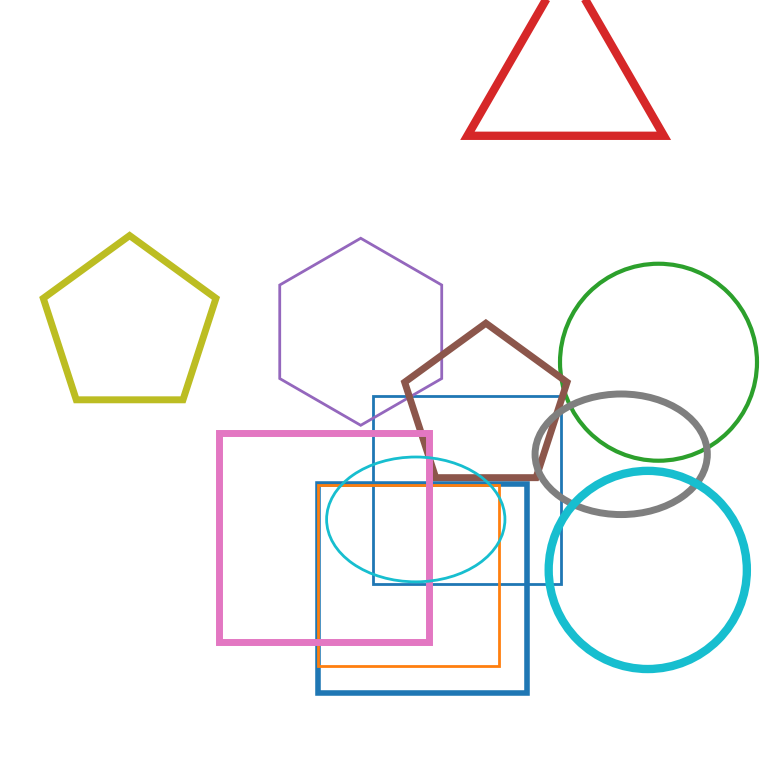[{"shape": "square", "thickness": 2, "radius": 0.68, "center": [0.549, 0.235]}, {"shape": "square", "thickness": 1, "radius": 0.61, "center": [0.607, 0.364]}, {"shape": "square", "thickness": 1, "radius": 0.59, "center": [0.53, 0.253]}, {"shape": "circle", "thickness": 1.5, "radius": 0.64, "center": [0.855, 0.53]}, {"shape": "triangle", "thickness": 3, "radius": 0.74, "center": [0.735, 0.897]}, {"shape": "hexagon", "thickness": 1, "radius": 0.61, "center": [0.468, 0.569]}, {"shape": "pentagon", "thickness": 2.5, "radius": 0.55, "center": [0.631, 0.469]}, {"shape": "square", "thickness": 2.5, "radius": 0.68, "center": [0.421, 0.302]}, {"shape": "oval", "thickness": 2.5, "radius": 0.56, "center": [0.807, 0.41]}, {"shape": "pentagon", "thickness": 2.5, "radius": 0.59, "center": [0.168, 0.576]}, {"shape": "circle", "thickness": 3, "radius": 0.64, "center": [0.841, 0.26]}, {"shape": "oval", "thickness": 1, "radius": 0.58, "center": [0.54, 0.325]}]